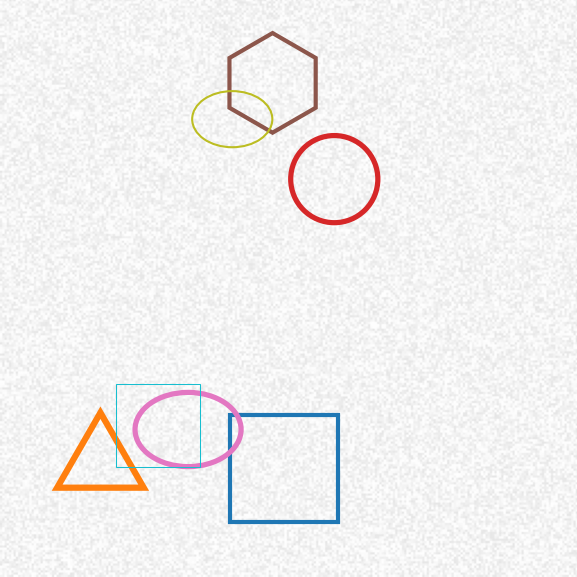[{"shape": "square", "thickness": 2, "radius": 0.47, "center": [0.492, 0.188]}, {"shape": "triangle", "thickness": 3, "radius": 0.43, "center": [0.174, 0.198]}, {"shape": "circle", "thickness": 2.5, "radius": 0.38, "center": [0.579, 0.689]}, {"shape": "hexagon", "thickness": 2, "radius": 0.43, "center": [0.472, 0.856]}, {"shape": "oval", "thickness": 2.5, "radius": 0.46, "center": [0.326, 0.255]}, {"shape": "oval", "thickness": 1, "radius": 0.35, "center": [0.402, 0.793]}, {"shape": "square", "thickness": 0.5, "radius": 0.36, "center": [0.274, 0.262]}]